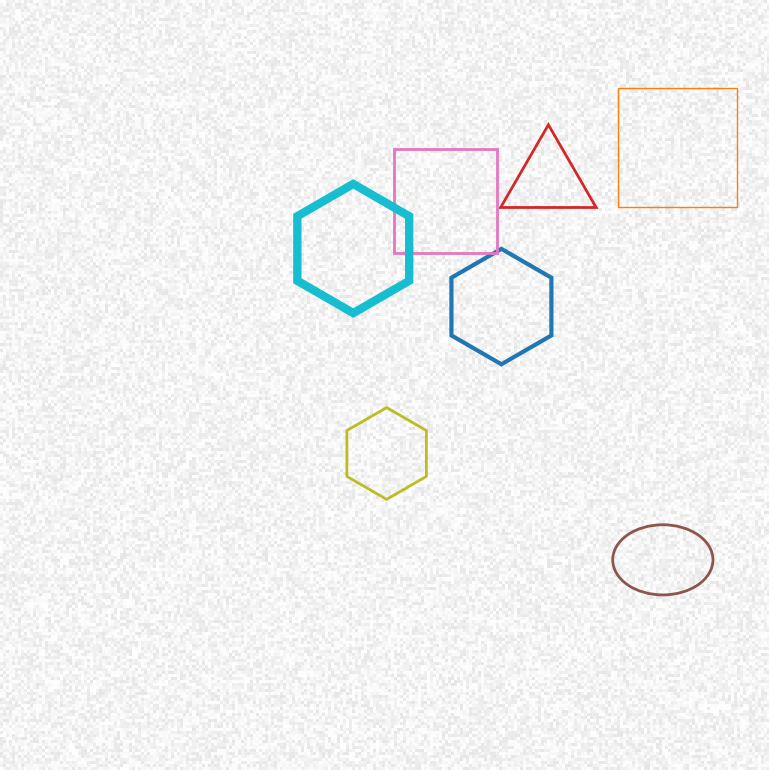[{"shape": "hexagon", "thickness": 1.5, "radius": 0.37, "center": [0.651, 0.602]}, {"shape": "square", "thickness": 0.5, "radius": 0.39, "center": [0.88, 0.809]}, {"shape": "triangle", "thickness": 1, "radius": 0.36, "center": [0.712, 0.766]}, {"shape": "oval", "thickness": 1, "radius": 0.33, "center": [0.861, 0.273]}, {"shape": "square", "thickness": 1, "radius": 0.34, "center": [0.579, 0.739]}, {"shape": "hexagon", "thickness": 1, "radius": 0.3, "center": [0.502, 0.411]}, {"shape": "hexagon", "thickness": 3, "radius": 0.42, "center": [0.459, 0.677]}]